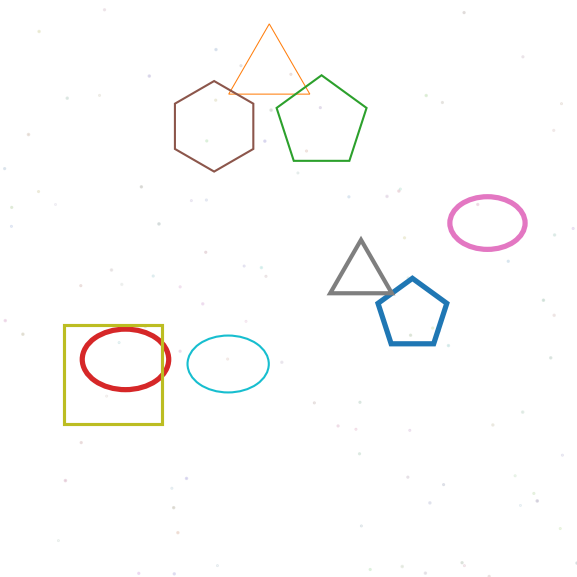[{"shape": "pentagon", "thickness": 2.5, "radius": 0.31, "center": [0.714, 0.454]}, {"shape": "triangle", "thickness": 0.5, "radius": 0.41, "center": [0.466, 0.877]}, {"shape": "pentagon", "thickness": 1, "radius": 0.41, "center": [0.557, 0.787]}, {"shape": "oval", "thickness": 2.5, "radius": 0.37, "center": [0.217, 0.377]}, {"shape": "hexagon", "thickness": 1, "radius": 0.39, "center": [0.371, 0.78]}, {"shape": "oval", "thickness": 2.5, "radius": 0.33, "center": [0.844, 0.613]}, {"shape": "triangle", "thickness": 2, "radius": 0.31, "center": [0.625, 0.522]}, {"shape": "square", "thickness": 1.5, "radius": 0.43, "center": [0.196, 0.351]}, {"shape": "oval", "thickness": 1, "radius": 0.35, "center": [0.395, 0.369]}]